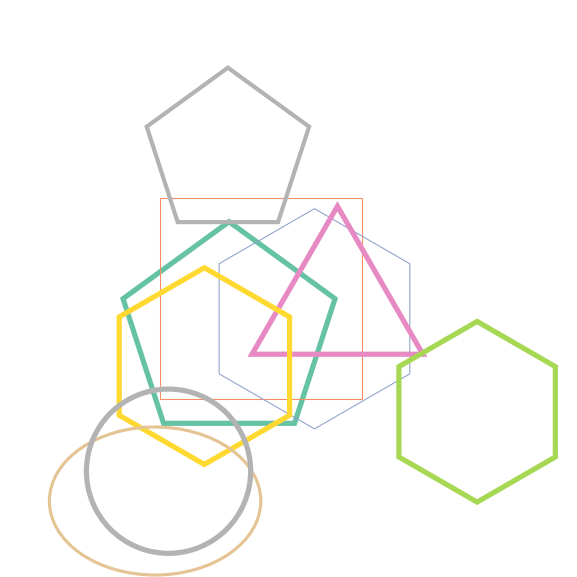[{"shape": "pentagon", "thickness": 2.5, "radius": 0.96, "center": [0.397, 0.422]}, {"shape": "square", "thickness": 0.5, "radius": 0.87, "center": [0.452, 0.482]}, {"shape": "hexagon", "thickness": 0.5, "radius": 0.95, "center": [0.545, 0.447]}, {"shape": "triangle", "thickness": 2.5, "radius": 0.85, "center": [0.584, 0.471]}, {"shape": "hexagon", "thickness": 2.5, "radius": 0.78, "center": [0.826, 0.286]}, {"shape": "hexagon", "thickness": 2.5, "radius": 0.85, "center": [0.354, 0.365]}, {"shape": "oval", "thickness": 1.5, "radius": 0.92, "center": [0.269, 0.132]}, {"shape": "pentagon", "thickness": 2, "radius": 0.74, "center": [0.395, 0.734]}, {"shape": "circle", "thickness": 2.5, "radius": 0.71, "center": [0.292, 0.183]}]